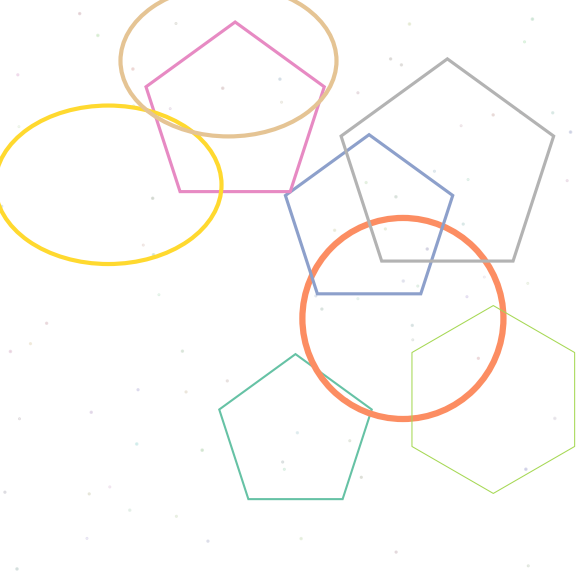[{"shape": "pentagon", "thickness": 1, "radius": 0.69, "center": [0.512, 0.247]}, {"shape": "circle", "thickness": 3, "radius": 0.87, "center": [0.698, 0.448]}, {"shape": "pentagon", "thickness": 1.5, "radius": 0.76, "center": [0.639, 0.614]}, {"shape": "pentagon", "thickness": 1.5, "radius": 0.81, "center": [0.407, 0.799]}, {"shape": "hexagon", "thickness": 0.5, "radius": 0.81, "center": [0.854, 0.307]}, {"shape": "oval", "thickness": 2, "radius": 0.98, "center": [0.188, 0.679]}, {"shape": "oval", "thickness": 2, "radius": 0.94, "center": [0.396, 0.894]}, {"shape": "pentagon", "thickness": 1.5, "radius": 0.97, "center": [0.775, 0.704]}]